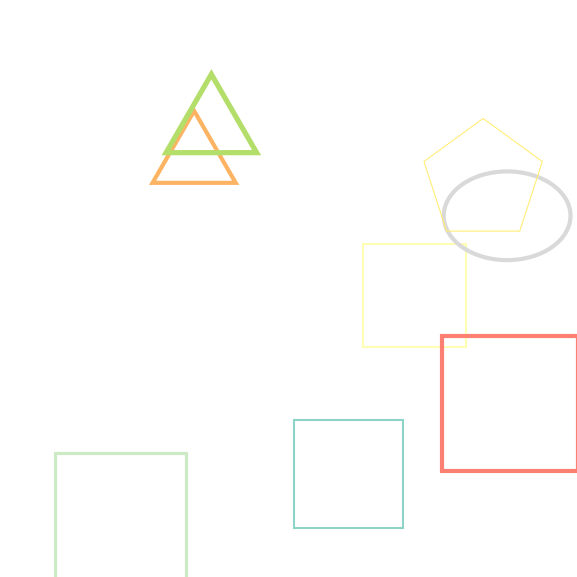[{"shape": "square", "thickness": 1, "radius": 0.47, "center": [0.604, 0.178]}, {"shape": "square", "thickness": 1, "radius": 0.45, "center": [0.717, 0.488]}, {"shape": "square", "thickness": 2, "radius": 0.59, "center": [0.883, 0.3]}, {"shape": "triangle", "thickness": 2, "radius": 0.42, "center": [0.336, 0.724]}, {"shape": "triangle", "thickness": 2.5, "radius": 0.45, "center": [0.366, 0.78]}, {"shape": "oval", "thickness": 2, "radius": 0.55, "center": [0.878, 0.626]}, {"shape": "square", "thickness": 1.5, "radius": 0.57, "center": [0.208, 0.101]}, {"shape": "pentagon", "thickness": 0.5, "radius": 0.54, "center": [0.837, 0.686]}]